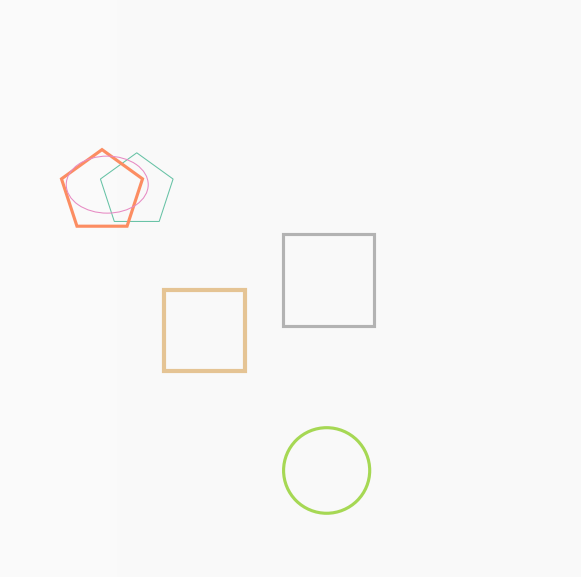[{"shape": "pentagon", "thickness": 0.5, "radius": 0.33, "center": [0.235, 0.669]}, {"shape": "pentagon", "thickness": 1.5, "radius": 0.37, "center": [0.175, 0.667]}, {"shape": "oval", "thickness": 0.5, "radius": 0.35, "center": [0.184, 0.679]}, {"shape": "circle", "thickness": 1.5, "radius": 0.37, "center": [0.562, 0.184]}, {"shape": "square", "thickness": 2, "radius": 0.35, "center": [0.352, 0.427]}, {"shape": "square", "thickness": 1.5, "radius": 0.39, "center": [0.565, 0.514]}]